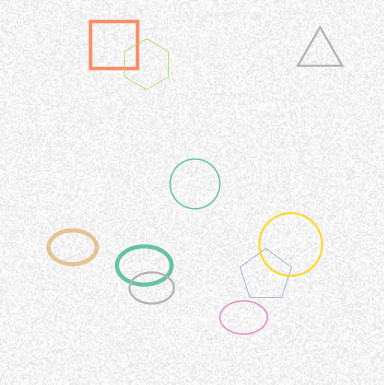[{"shape": "oval", "thickness": 3, "radius": 0.36, "center": [0.375, 0.31]}, {"shape": "circle", "thickness": 1, "radius": 0.32, "center": [0.506, 0.522]}, {"shape": "square", "thickness": 2.5, "radius": 0.3, "center": [0.295, 0.885]}, {"shape": "pentagon", "thickness": 0.5, "radius": 0.35, "center": [0.69, 0.284]}, {"shape": "oval", "thickness": 1, "radius": 0.31, "center": [0.633, 0.175]}, {"shape": "hexagon", "thickness": 0.5, "radius": 0.33, "center": [0.381, 0.833]}, {"shape": "circle", "thickness": 1.5, "radius": 0.41, "center": [0.755, 0.365]}, {"shape": "oval", "thickness": 3, "radius": 0.31, "center": [0.189, 0.358]}, {"shape": "oval", "thickness": 1.5, "radius": 0.29, "center": [0.394, 0.252]}, {"shape": "triangle", "thickness": 1.5, "radius": 0.33, "center": [0.831, 0.863]}]